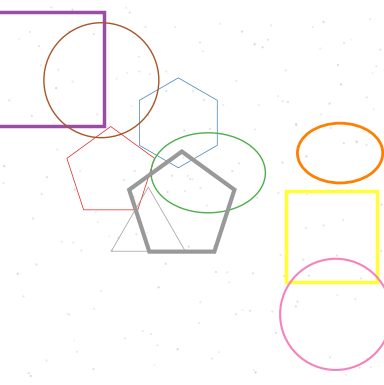[{"shape": "pentagon", "thickness": 0.5, "radius": 0.6, "center": [0.288, 0.552]}, {"shape": "hexagon", "thickness": 0.5, "radius": 0.58, "center": [0.463, 0.681]}, {"shape": "oval", "thickness": 1, "radius": 0.74, "center": [0.541, 0.551]}, {"shape": "square", "thickness": 2.5, "radius": 0.74, "center": [0.121, 0.821]}, {"shape": "oval", "thickness": 2, "radius": 0.55, "center": [0.883, 0.602]}, {"shape": "square", "thickness": 2.5, "radius": 0.59, "center": [0.861, 0.387]}, {"shape": "circle", "thickness": 1, "radius": 0.75, "center": [0.263, 0.792]}, {"shape": "circle", "thickness": 1.5, "radius": 0.72, "center": [0.872, 0.183]}, {"shape": "triangle", "thickness": 0.5, "radius": 0.55, "center": [0.385, 0.403]}, {"shape": "pentagon", "thickness": 3, "radius": 0.72, "center": [0.472, 0.463]}]